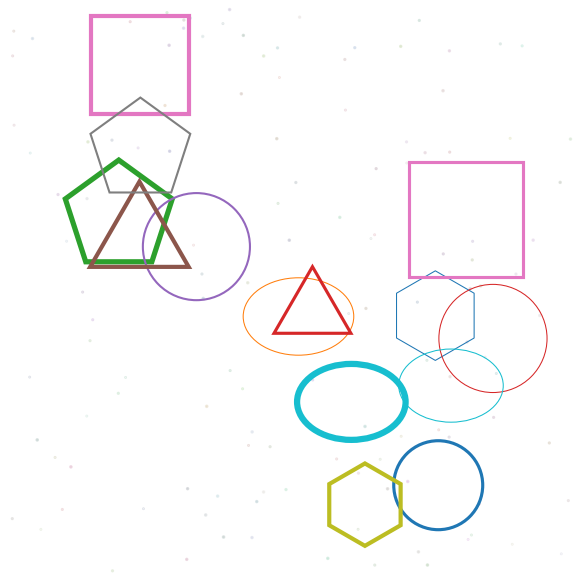[{"shape": "circle", "thickness": 1.5, "radius": 0.39, "center": [0.759, 0.159]}, {"shape": "hexagon", "thickness": 0.5, "radius": 0.39, "center": [0.754, 0.453]}, {"shape": "oval", "thickness": 0.5, "radius": 0.48, "center": [0.517, 0.451]}, {"shape": "pentagon", "thickness": 2.5, "radius": 0.49, "center": [0.206, 0.625]}, {"shape": "triangle", "thickness": 1.5, "radius": 0.38, "center": [0.541, 0.46]}, {"shape": "circle", "thickness": 0.5, "radius": 0.47, "center": [0.854, 0.413]}, {"shape": "circle", "thickness": 1, "radius": 0.46, "center": [0.34, 0.572]}, {"shape": "triangle", "thickness": 2, "radius": 0.49, "center": [0.241, 0.586]}, {"shape": "square", "thickness": 1.5, "radius": 0.5, "center": [0.807, 0.619]}, {"shape": "square", "thickness": 2, "radius": 0.42, "center": [0.242, 0.886]}, {"shape": "pentagon", "thickness": 1, "radius": 0.45, "center": [0.243, 0.739]}, {"shape": "hexagon", "thickness": 2, "radius": 0.36, "center": [0.632, 0.125]}, {"shape": "oval", "thickness": 0.5, "radius": 0.45, "center": [0.781, 0.331]}, {"shape": "oval", "thickness": 3, "radius": 0.47, "center": [0.608, 0.303]}]